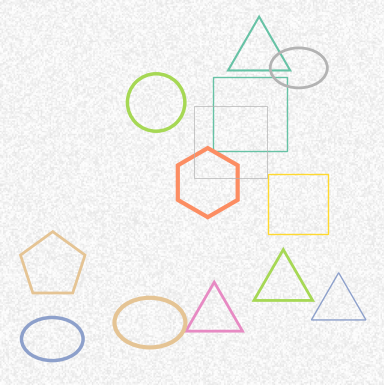[{"shape": "triangle", "thickness": 1.5, "radius": 0.47, "center": [0.673, 0.864]}, {"shape": "square", "thickness": 1, "radius": 0.48, "center": [0.649, 0.704]}, {"shape": "hexagon", "thickness": 3, "radius": 0.45, "center": [0.54, 0.526]}, {"shape": "triangle", "thickness": 1, "radius": 0.41, "center": [0.88, 0.21]}, {"shape": "oval", "thickness": 2.5, "radius": 0.4, "center": [0.136, 0.119]}, {"shape": "triangle", "thickness": 2, "radius": 0.42, "center": [0.556, 0.182]}, {"shape": "circle", "thickness": 2.5, "radius": 0.37, "center": [0.406, 0.734]}, {"shape": "triangle", "thickness": 2, "radius": 0.44, "center": [0.736, 0.264]}, {"shape": "square", "thickness": 1, "radius": 0.39, "center": [0.774, 0.469]}, {"shape": "oval", "thickness": 3, "radius": 0.46, "center": [0.389, 0.162]}, {"shape": "pentagon", "thickness": 2, "radius": 0.44, "center": [0.137, 0.31]}, {"shape": "square", "thickness": 0.5, "radius": 0.47, "center": [0.599, 0.632]}, {"shape": "oval", "thickness": 2, "radius": 0.37, "center": [0.776, 0.824]}]